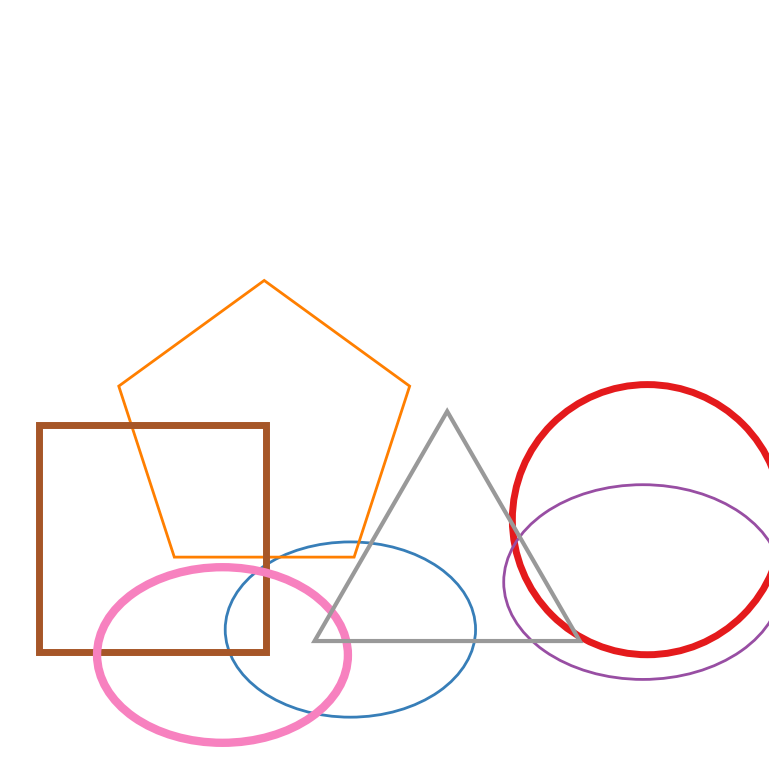[{"shape": "circle", "thickness": 2.5, "radius": 0.88, "center": [0.841, 0.325]}, {"shape": "oval", "thickness": 1, "radius": 0.81, "center": [0.455, 0.182]}, {"shape": "oval", "thickness": 1, "radius": 0.9, "center": [0.835, 0.244]}, {"shape": "pentagon", "thickness": 1, "radius": 0.99, "center": [0.343, 0.437]}, {"shape": "square", "thickness": 2.5, "radius": 0.74, "center": [0.198, 0.3]}, {"shape": "oval", "thickness": 3, "radius": 0.81, "center": [0.289, 0.149]}, {"shape": "triangle", "thickness": 1.5, "radius": 0.99, "center": [0.581, 0.267]}]